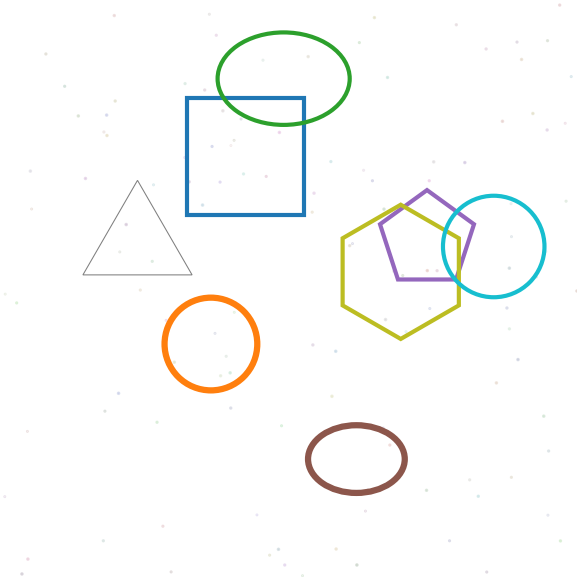[{"shape": "square", "thickness": 2, "radius": 0.51, "center": [0.425, 0.728]}, {"shape": "circle", "thickness": 3, "radius": 0.4, "center": [0.365, 0.403]}, {"shape": "oval", "thickness": 2, "radius": 0.57, "center": [0.491, 0.863]}, {"shape": "pentagon", "thickness": 2, "radius": 0.43, "center": [0.739, 0.584]}, {"shape": "oval", "thickness": 3, "radius": 0.42, "center": [0.617, 0.204]}, {"shape": "triangle", "thickness": 0.5, "radius": 0.55, "center": [0.238, 0.578]}, {"shape": "hexagon", "thickness": 2, "radius": 0.58, "center": [0.694, 0.528]}, {"shape": "circle", "thickness": 2, "radius": 0.44, "center": [0.855, 0.572]}]